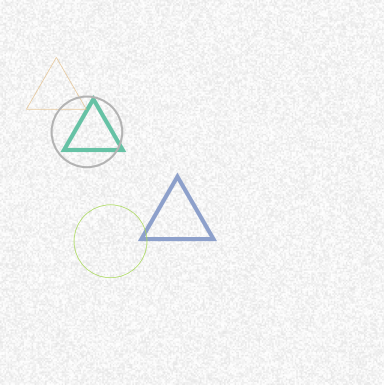[{"shape": "triangle", "thickness": 3, "radius": 0.44, "center": [0.243, 0.654]}, {"shape": "triangle", "thickness": 3, "radius": 0.54, "center": [0.461, 0.433]}, {"shape": "circle", "thickness": 0.5, "radius": 0.47, "center": [0.287, 0.373]}, {"shape": "triangle", "thickness": 0.5, "radius": 0.45, "center": [0.146, 0.761]}, {"shape": "circle", "thickness": 1.5, "radius": 0.46, "center": [0.226, 0.657]}]